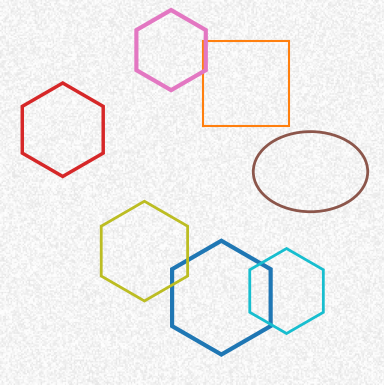[{"shape": "hexagon", "thickness": 3, "radius": 0.74, "center": [0.575, 0.227]}, {"shape": "square", "thickness": 1.5, "radius": 0.55, "center": [0.639, 0.784]}, {"shape": "hexagon", "thickness": 2.5, "radius": 0.61, "center": [0.163, 0.663]}, {"shape": "oval", "thickness": 2, "radius": 0.74, "center": [0.806, 0.554]}, {"shape": "hexagon", "thickness": 3, "radius": 0.52, "center": [0.444, 0.87]}, {"shape": "hexagon", "thickness": 2, "radius": 0.65, "center": [0.375, 0.348]}, {"shape": "hexagon", "thickness": 2, "radius": 0.55, "center": [0.744, 0.244]}]